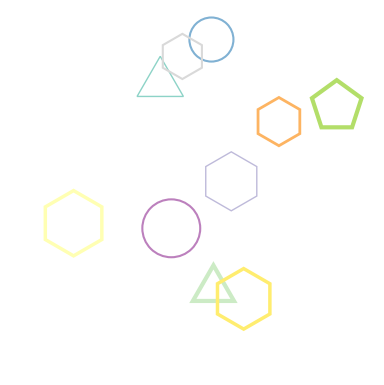[{"shape": "triangle", "thickness": 1, "radius": 0.35, "center": [0.416, 0.784]}, {"shape": "hexagon", "thickness": 2.5, "radius": 0.42, "center": [0.191, 0.42]}, {"shape": "hexagon", "thickness": 1, "radius": 0.38, "center": [0.601, 0.529]}, {"shape": "circle", "thickness": 1.5, "radius": 0.29, "center": [0.549, 0.897]}, {"shape": "hexagon", "thickness": 2, "radius": 0.31, "center": [0.724, 0.684]}, {"shape": "pentagon", "thickness": 3, "radius": 0.34, "center": [0.875, 0.724]}, {"shape": "hexagon", "thickness": 1.5, "radius": 0.29, "center": [0.474, 0.853]}, {"shape": "circle", "thickness": 1.5, "radius": 0.38, "center": [0.445, 0.407]}, {"shape": "triangle", "thickness": 3, "radius": 0.31, "center": [0.554, 0.249]}, {"shape": "hexagon", "thickness": 2.5, "radius": 0.39, "center": [0.633, 0.224]}]